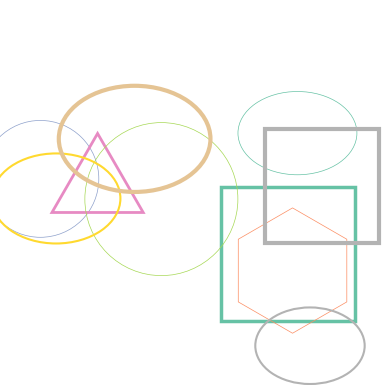[{"shape": "square", "thickness": 2.5, "radius": 0.87, "center": [0.748, 0.341]}, {"shape": "oval", "thickness": 0.5, "radius": 0.77, "center": [0.773, 0.654]}, {"shape": "hexagon", "thickness": 0.5, "radius": 0.81, "center": [0.76, 0.297]}, {"shape": "circle", "thickness": 0.5, "radius": 0.76, "center": [0.105, 0.535]}, {"shape": "triangle", "thickness": 2, "radius": 0.68, "center": [0.253, 0.517]}, {"shape": "circle", "thickness": 0.5, "radius": 0.99, "center": [0.419, 0.483]}, {"shape": "oval", "thickness": 1.5, "radius": 0.84, "center": [0.146, 0.485]}, {"shape": "oval", "thickness": 3, "radius": 0.98, "center": [0.35, 0.639]}, {"shape": "oval", "thickness": 1.5, "radius": 0.71, "center": [0.805, 0.102]}, {"shape": "square", "thickness": 3, "radius": 0.74, "center": [0.838, 0.517]}]